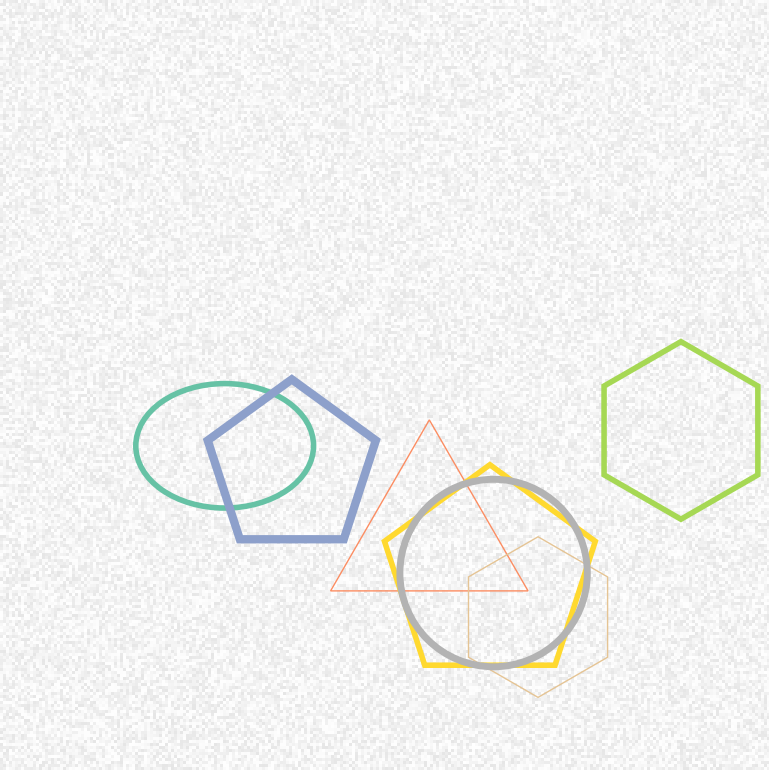[{"shape": "oval", "thickness": 2, "radius": 0.58, "center": [0.292, 0.421]}, {"shape": "triangle", "thickness": 0.5, "radius": 0.74, "center": [0.558, 0.307]}, {"shape": "pentagon", "thickness": 3, "radius": 0.57, "center": [0.379, 0.393]}, {"shape": "hexagon", "thickness": 2, "radius": 0.58, "center": [0.884, 0.441]}, {"shape": "pentagon", "thickness": 2, "radius": 0.72, "center": [0.636, 0.253]}, {"shape": "hexagon", "thickness": 0.5, "radius": 0.52, "center": [0.699, 0.199]}, {"shape": "circle", "thickness": 2.5, "radius": 0.61, "center": [0.641, 0.256]}]